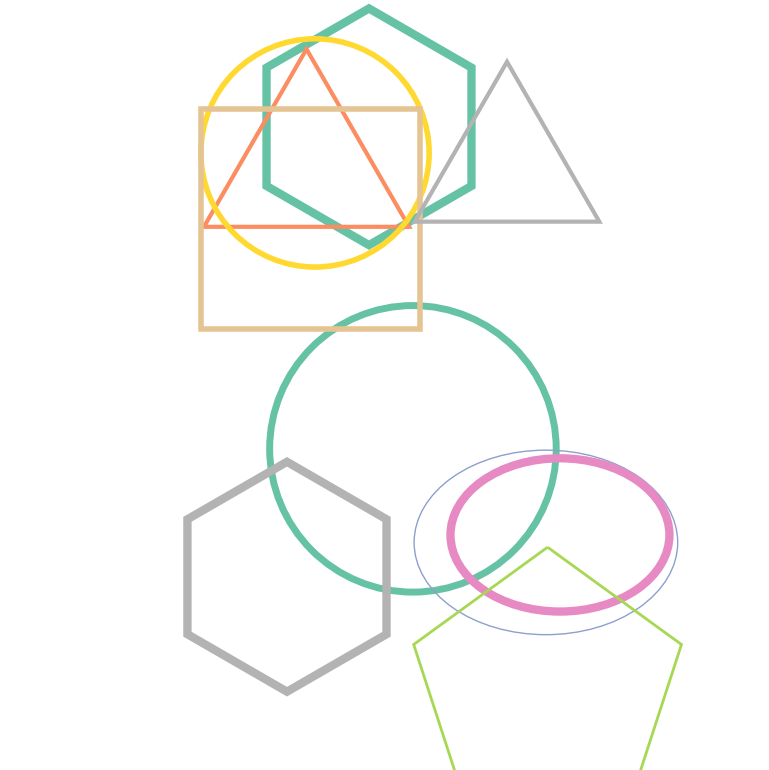[{"shape": "hexagon", "thickness": 3, "radius": 0.77, "center": [0.479, 0.835]}, {"shape": "circle", "thickness": 2.5, "radius": 0.93, "center": [0.536, 0.417]}, {"shape": "triangle", "thickness": 1.5, "radius": 0.77, "center": [0.398, 0.782]}, {"shape": "oval", "thickness": 0.5, "radius": 0.86, "center": [0.709, 0.296]}, {"shape": "oval", "thickness": 3, "radius": 0.71, "center": [0.727, 0.305]}, {"shape": "pentagon", "thickness": 1, "radius": 0.91, "center": [0.711, 0.107]}, {"shape": "circle", "thickness": 2, "radius": 0.74, "center": [0.409, 0.801]}, {"shape": "square", "thickness": 2, "radius": 0.71, "center": [0.403, 0.715]}, {"shape": "triangle", "thickness": 1.5, "radius": 0.69, "center": [0.658, 0.781]}, {"shape": "hexagon", "thickness": 3, "radius": 0.75, "center": [0.373, 0.251]}]